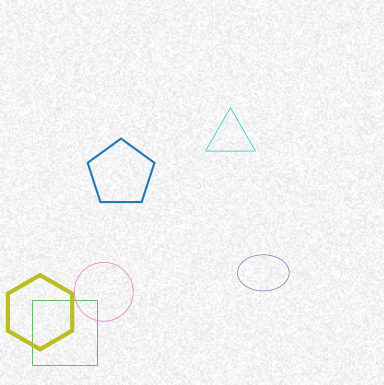[{"shape": "pentagon", "thickness": 1.5, "radius": 0.46, "center": [0.314, 0.549]}, {"shape": "square", "thickness": 0.5, "radius": 0.42, "center": [0.169, 0.137]}, {"shape": "oval", "thickness": 0.5, "radius": 0.34, "center": [0.684, 0.291]}, {"shape": "circle", "thickness": 0.5, "radius": 0.38, "center": [0.27, 0.242]}, {"shape": "hexagon", "thickness": 3, "radius": 0.48, "center": [0.104, 0.189]}, {"shape": "triangle", "thickness": 0.5, "radius": 0.37, "center": [0.599, 0.645]}]